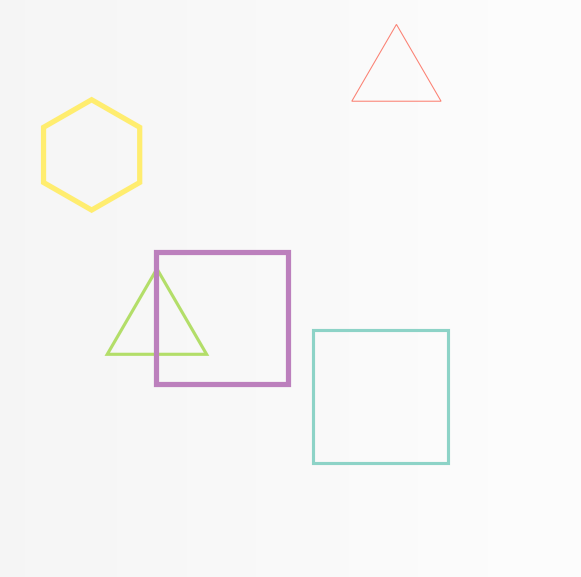[{"shape": "square", "thickness": 1.5, "radius": 0.58, "center": [0.654, 0.312]}, {"shape": "triangle", "thickness": 0.5, "radius": 0.44, "center": [0.682, 0.868]}, {"shape": "triangle", "thickness": 1.5, "radius": 0.49, "center": [0.27, 0.435]}, {"shape": "square", "thickness": 2.5, "radius": 0.57, "center": [0.382, 0.448]}, {"shape": "hexagon", "thickness": 2.5, "radius": 0.48, "center": [0.158, 0.731]}]